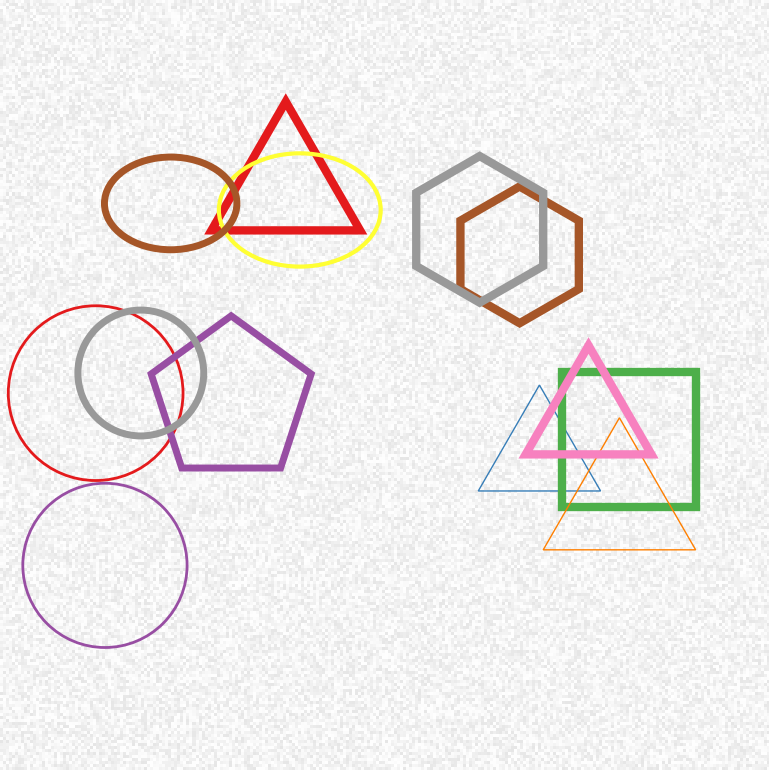[{"shape": "triangle", "thickness": 3, "radius": 0.56, "center": [0.371, 0.757]}, {"shape": "circle", "thickness": 1, "radius": 0.57, "center": [0.124, 0.489]}, {"shape": "triangle", "thickness": 0.5, "radius": 0.46, "center": [0.701, 0.408]}, {"shape": "square", "thickness": 3, "radius": 0.44, "center": [0.817, 0.429]}, {"shape": "circle", "thickness": 1, "radius": 0.53, "center": [0.136, 0.266]}, {"shape": "pentagon", "thickness": 2.5, "radius": 0.55, "center": [0.3, 0.481]}, {"shape": "triangle", "thickness": 0.5, "radius": 0.57, "center": [0.804, 0.343]}, {"shape": "oval", "thickness": 1.5, "radius": 0.53, "center": [0.389, 0.727]}, {"shape": "hexagon", "thickness": 3, "radius": 0.44, "center": [0.675, 0.669]}, {"shape": "oval", "thickness": 2.5, "radius": 0.43, "center": [0.222, 0.736]}, {"shape": "triangle", "thickness": 3, "radius": 0.47, "center": [0.764, 0.457]}, {"shape": "hexagon", "thickness": 3, "radius": 0.48, "center": [0.623, 0.702]}, {"shape": "circle", "thickness": 2.5, "radius": 0.41, "center": [0.183, 0.516]}]